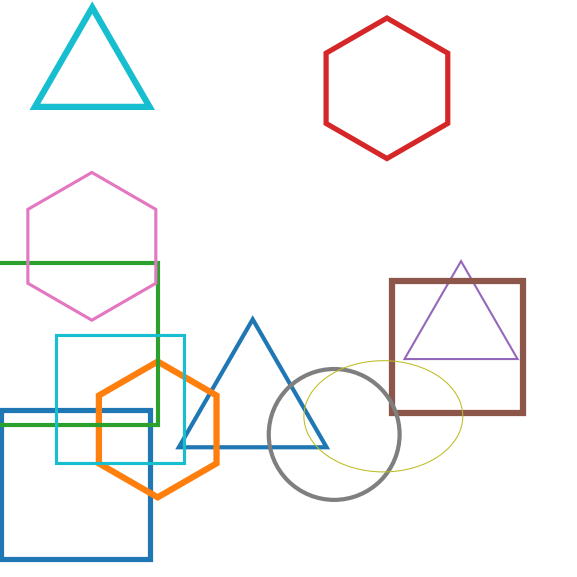[{"shape": "triangle", "thickness": 2, "radius": 0.74, "center": [0.438, 0.298]}, {"shape": "square", "thickness": 2.5, "radius": 0.65, "center": [0.13, 0.16]}, {"shape": "hexagon", "thickness": 3, "radius": 0.59, "center": [0.273, 0.256]}, {"shape": "square", "thickness": 2, "radius": 0.7, "center": [0.132, 0.404]}, {"shape": "hexagon", "thickness": 2.5, "radius": 0.61, "center": [0.67, 0.846]}, {"shape": "triangle", "thickness": 1, "radius": 0.57, "center": [0.798, 0.434]}, {"shape": "square", "thickness": 3, "radius": 0.57, "center": [0.792, 0.398]}, {"shape": "hexagon", "thickness": 1.5, "radius": 0.64, "center": [0.159, 0.573]}, {"shape": "circle", "thickness": 2, "radius": 0.57, "center": [0.579, 0.247]}, {"shape": "oval", "thickness": 0.5, "radius": 0.69, "center": [0.664, 0.278]}, {"shape": "square", "thickness": 1.5, "radius": 0.56, "center": [0.208, 0.308]}, {"shape": "triangle", "thickness": 3, "radius": 0.57, "center": [0.16, 0.871]}]